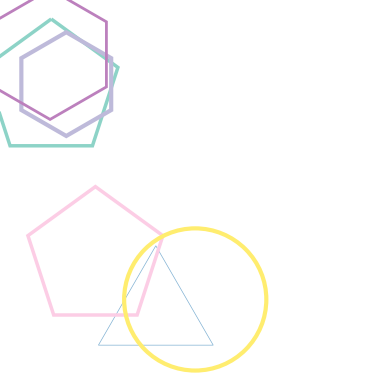[{"shape": "pentagon", "thickness": 2.5, "radius": 0.91, "center": [0.133, 0.769]}, {"shape": "hexagon", "thickness": 3, "radius": 0.67, "center": [0.172, 0.782]}, {"shape": "triangle", "thickness": 0.5, "radius": 0.86, "center": [0.405, 0.19]}, {"shape": "pentagon", "thickness": 2.5, "radius": 0.92, "center": [0.248, 0.331]}, {"shape": "hexagon", "thickness": 2, "radius": 0.85, "center": [0.13, 0.859]}, {"shape": "circle", "thickness": 3, "radius": 0.92, "center": [0.507, 0.222]}]